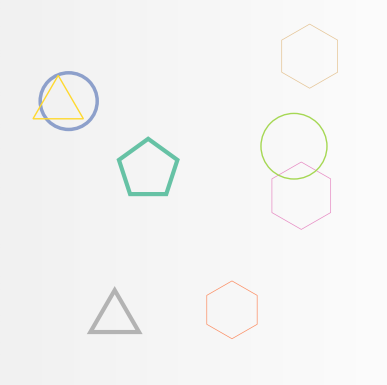[{"shape": "pentagon", "thickness": 3, "radius": 0.4, "center": [0.382, 0.56]}, {"shape": "hexagon", "thickness": 0.5, "radius": 0.38, "center": [0.599, 0.195]}, {"shape": "circle", "thickness": 2.5, "radius": 0.37, "center": [0.177, 0.737]}, {"shape": "hexagon", "thickness": 0.5, "radius": 0.44, "center": [0.778, 0.492]}, {"shape": "circle", "thickness": 1, "radius": 0.43, "center": [0.759, 0.62]}, {"shape": "triangle", "thickness": 1, "radius": 0.38, "center": [0.15, 0.729]}, {"shape": "hexagon", "thickness": 0.5, "radius": 0.42, "center": [0.799, 0.854]}, {"shape": "triangle", "thickness": 3, "radius": 0.36, "center": [0.296, 0.174]}]